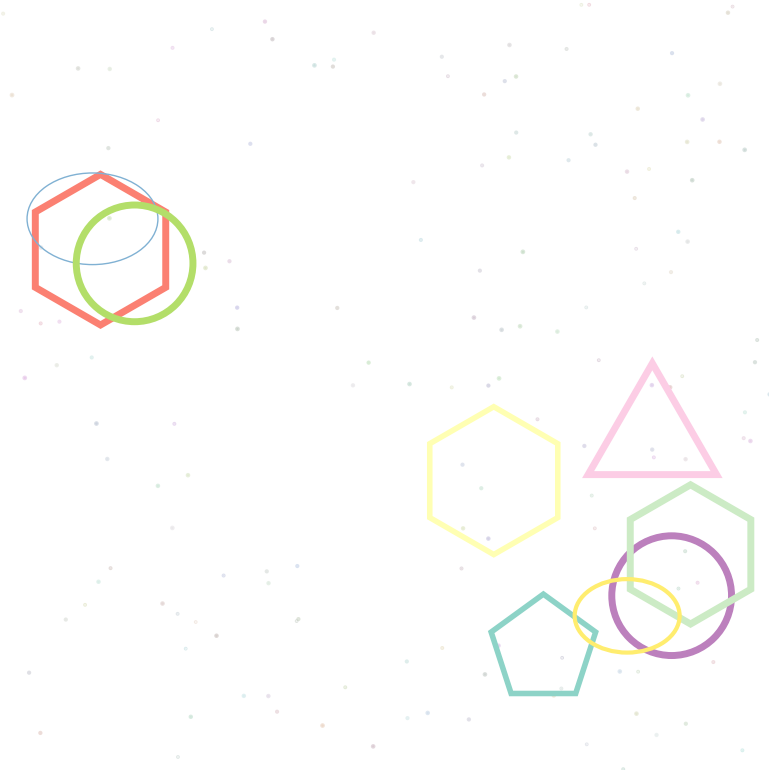[{"shape": "pentagon", "thickness": 2, "radius": 0.36, "center": [0.706, 0.157]}, {"shape": "hexagon", "thickness": 2, "radius": 0.48, "center": [0.641, 0.376]}, {"shape": "hexagon", "thickness": 2.5, "radius": 0.49, "center": [0.131, 0.676]}, {"shape": "oval", "thickness": 0.5, "radius": 0.42, "center": [0.12, 0.716]}, {"shape": "circle", "thickness": 2.5, "radius": 0.38, "center": [0.175, 0.658]}, {"shape": "triangle", "thickness": 2.5, "radius": 0.48, "center": [0.847, 0.432]}, {"shape": "circle", "thickness": 2.5, "radius": 0.39, "center": [0.872, 0.226]}, {"shape": "hexagon", "thickness": 2.5, "radius": 0.45, "center": [0.897, 0.28]}, {"shape": "oval", "thickness": 1.5, "radius": 0.34, "center": [0.814, 0.2]}]